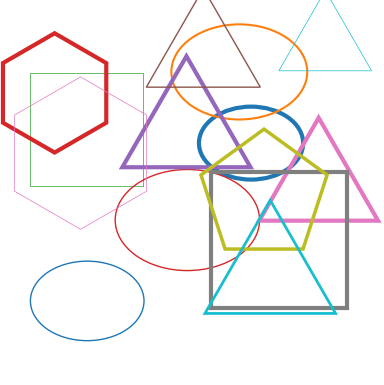[{"shape": "oval", "thickness": 1, "radius": 0.74, "center": [0.227, 0.218]}, {"shape": "oval", "thickness": 3, "radius": 0.68, "center": [0.652, 0.628]}, {"shape": "oval", "thickness": 1.5, "radius": 0.88, "center": [0.622, 0.813]}, {"shape": "square", "thickness": 0.5, "radius": 0.74, "center": [0.225, 0.664]}, {"shape": "oval", "thickness": 1, "radius": 0.94, "center": [0.487, 0.428]}, {"shape": "hexagon", "thickness": 3, "radius": 0.77, "center": [0.142, 0.759]}, {"shape": "triangle", "thickness": 3, "radius": 0.96, "center": [0.484, 0.662]}, {"shape": "triangle", "thickness": 1, "radius": 0.85, "center": [0.528, 0.859]}, {"shape": "hexagon", "thickness": 0.5, "radius": 0.99, "center": [0.209, 0.602]}, {"shape": "triangle", "thickness": 3, "radius": 0.89, "center": [0.828, 0.516]}, {"shape": "square", "thickness": 3, "radius": 0.88, "center": [0.725, 0.377]}, {"shape": "pentagon", "thickness": 2.5, "radius": 0.86, "center": [0.686, 0.492]}, {"shape": "triangle", "thickness": 2, "radius": 0.98, "center": [0.702, 0.284]}, {"shape": "triangle", "thickness": 0.5, "radius": 0.7, "center": [0.845, 0.886]}]